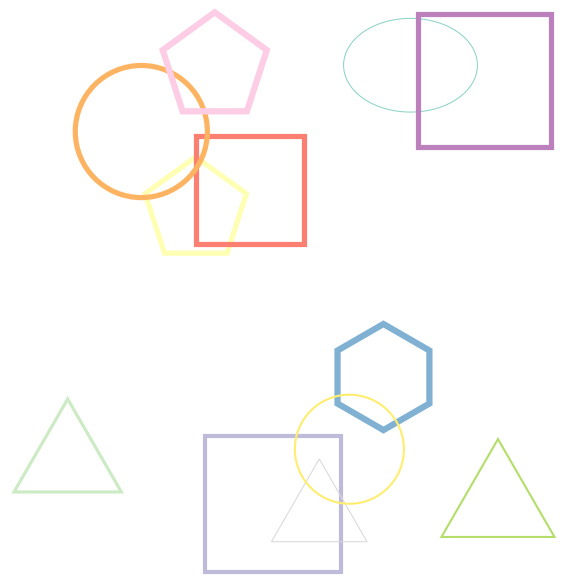[{"shape": "oval", "thickness": 0.5, "radius": 0.58, "center": [0.711, 0.886]}, {"shape": "pentagon", "thickness": 2.5, "radius": 0.46, "center": [0.339, 0.635]}, {"shape": "square", "thickness": 2, "radius": 0.59, "center": [0.473, 0.126]}, {"shape": "square", "thickness": 2.5, "radius": 0.47, "center": [0.432, 0.671]}, {"shape": "hexagon", "thickness": 3, "radius": 0.46, "center": [0.664, 0.346]}, {"shape": "circle", "thickness": 2.5, "radius": 0.57, "center": [0.245, 0.771]}, {"shape": "triangle", "thickness": 1, "radius": 0.56, "center": [0.862, 0.126]}, {"shape": "pentagon", "thickness": 3, "radius": 0.47, "center": [0.372, 0.883]}, {"shape": "triangle", "thickness": 0.5, "radius": 0.48, "center": [0.553, 0.109]}, {"shape": "square", "thickness": 2.5, "radius": 0.57, "center": [0.839, 0.86]}, {"shape": "triangle", "thickness": 1.5, "radius": 0.54, "center": [0.117, 0.201]}, {"shape": "circle", "thickness": 1, "radius": 0.47, "center": [0.605, 0.221]}]